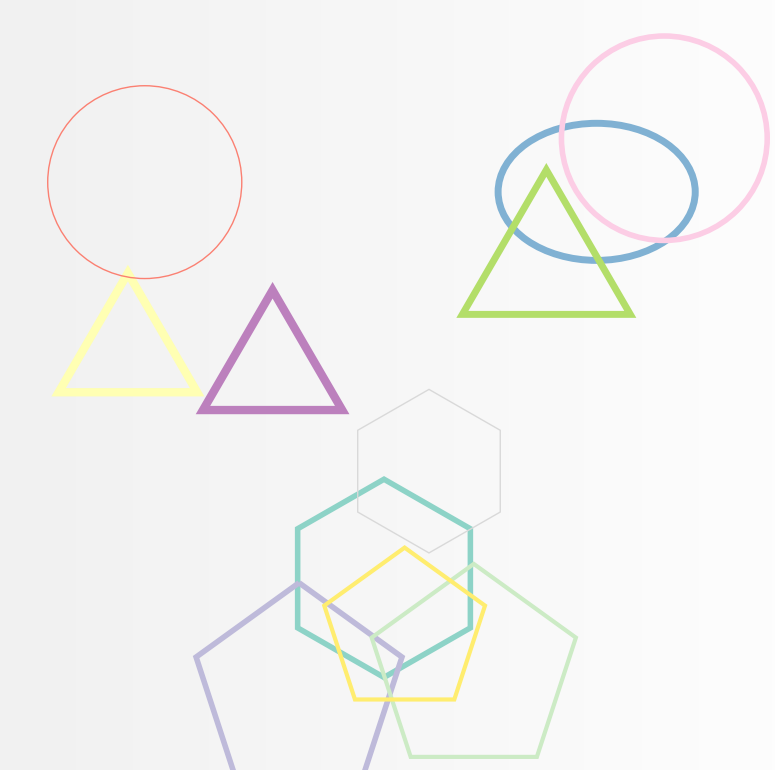[{"shape": "hexagon", "thickness": 2, "radius": 0.64, "center": [0.496, 0.249]}, {"shape": "triangle", "thickness": 3, "radius": 0.52, "center": [0.165, 0.542]}, {"shape": "pentagon", "thickness": 2, "radius": 0.7, "center": [0.386, 0.103]}, {"shape": "circle", "thickness": 0.5, "radius": 0.63, "center": [0.187, 0.763]}, {"shape": "oval", "thickness": 2.5, "radius": 0.64, "center": [0.77, 0.751]}, {"shape": "triangle", "thickness": 2.5, "radius": 0.63, "center": [0.705, 0.654]}, {"shape": "circle", "thickness": 2, "radius": 0.66, "center": [0.857, 0.82]}, {"shape": "hexagon", "thickness": 0.5, "radius": 0.53, "center": [0.554, 0.388]}, {"shape": "triangle", "thickness": 3, "radius": 0.52, "center": [0.352, 0.519]}, {"shape": "pentagon", "thickness": 1.5, "radius": 0.69, "center": [0.611, 0.129]}, {"shape": "pentagon", "thickness": 1.5, "radius": 0.55, "center": [0.522, 0.18]}]